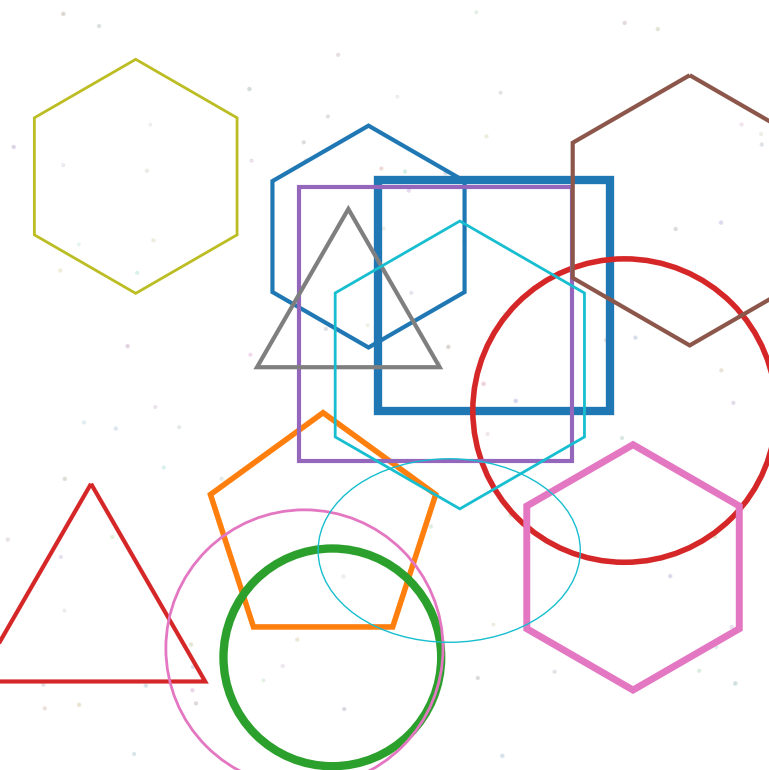[{"shape": "hexagon", "thickness": 1.5, "radius": 0.72, "center": [0.479, 0.693]}, {"shape": "square", "thickness": 3, "radius": 0.75, "center": [0.641, 0.616]}, {"shape": "pentagon", "thickness": 2, "radius": 0.77, "center": [0.42, 0.31]}, {"shape": "circle", "thickness": 3, "radius": 0.71, "center": [0.432, 0.146]}, {"shape": "circle", "thickness": 2, "radius": 0.99, "center": [0.811, 0.467]}, {"shape": "triangle", "thickness": 1.5, "radius": 0.86, "center": [0.118, 0.201]}, {"shape": "square", "thickness": 1.5, "radius": 0.89, "center": [0.566, 0.579]}, {"shape": "hexagon", "thickness": 1.5, "radius": 0.88, "center": [0.896, 0.727]}, {"shape": "circle", "thickness": 1, "radius": 0.9, "center": [0.395, 0.158]}, {"shape": "hexagon", "thickness": 2.5, "radius": 0.8, "center": [0.822, 0.263]}, {"shape": "triangle", "thickness": 1.5, "radius": 0.68, "center": [0.452, 0.592]}, {"shape": "hexagon", "thickness": 1, "radius": 0.76, "center": [0.176, 0.771]}, {"shape": "oval", "thickness": 0.5, "radius": 0.85, "center": [0.583, 0.285]}, {"shape": "hexagon", "thickness": 1, "radius": 0.93, "center": [0.597, 0.526]}]